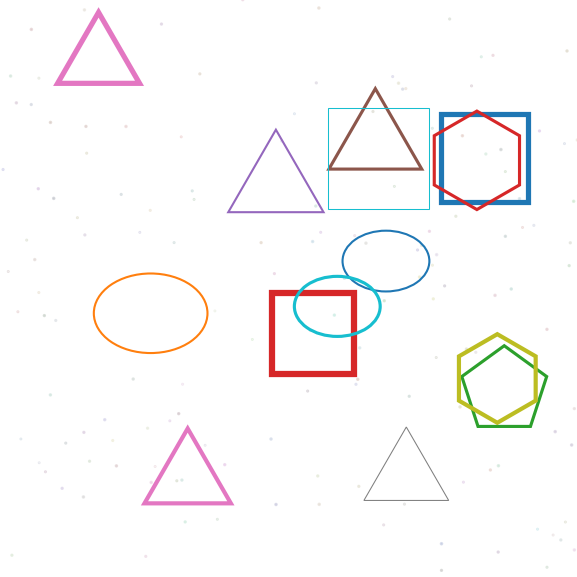[{"shape": "square", "thickness": 2.5, "radius": 0.38, "center": [0.838, 0.726]}, {"shape": "oval", "thickness": 1, "radius": 0.38, "center": [0.668, 0.547]}, {"shape": "oval", "thickness": 1, "radius": 0.49, "center": [0.261, 0.457]}, {"shape": "pentagon", "thickness": 1.5, "radius": 0.39, "center": [0.873, 0.323]}, {"shape": "hexagon", "thickness": 1.5, "radius": 0.43, "center": [0.826, 0.721]}, {"shape": "square", "thickness": 3, "radius": 0.35, "center": [0.543, 0.422]}, {"shape": "triangle", "thickness": 1, "radius": 0.48, "center": [0.478, 0.679]}, {"shape": "triangle", "thickness": 1.5, "radius": 0.46, "center": [0.65, 0.753]}, {"shape": "triangle", "thickness": 2.5, "radius": 0.41, "center": [0.171, 0.896]}, {"shape": "triangle", "thickness": 2, "radius": 0.43, "center": [0.325, 0.171]}, {"shape": "triangle", "thickness": 0.5, "radius": 0.42, "center": [0.704, 0.175]}, {"shape": "hexagon", "thickness": 2, "radius": 0.38, "center": [0.861, 0.344]}, {"shape": "square", "thickness": 0.5, "radius": 0.44, "center": [0.656, 0.725]}, {"shape": "oval", "thickness": 1.5, "radius": 0.37, "center": [0.584, 0.469]}]